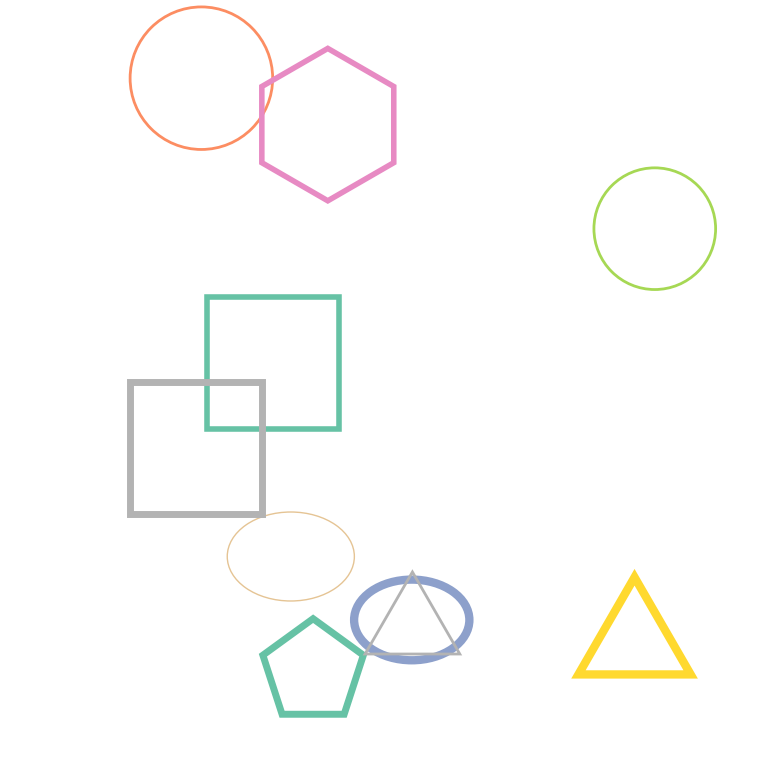[{"shape": "pentagon", "thickness": 2.5, "radius": 0.34, "center": [0.407, 0.128]}, {"shape": "square", "thickness": 2, "radius": 0.43, "center": [0.355, 0.528]}, {"shape": "circle", "thickness": 1, "radius": 0.46, "center": [0.262, 0.898]}, {"shape": "oval", "thickness": 3, "radius": 0.37, "center": [0.535, 0.195]}, {"shape": "hexagon", "thickness": 2, "radius": 0.49, "center": [0.426, 0.838]}, {"shape": "circle", "thickness": 1, "radius": 0.4, "center": [0.85, 0.703]}, {"shape": "triangle", "thickness": 3, "radius": 0.42, "center": [0.824, 0.166]}, {"shape": "oval", "thickness": 0.5, "radius": 0.41, "center": [0.378, 0.277]}, {"shape": "square", "thickness": 2.5, "radius": 0.43, "center": [0.255, 0.418]}, {"shape": "triangle", "thickness": 1, "radius": 0.36, "center": [0.536, 0.186]}]